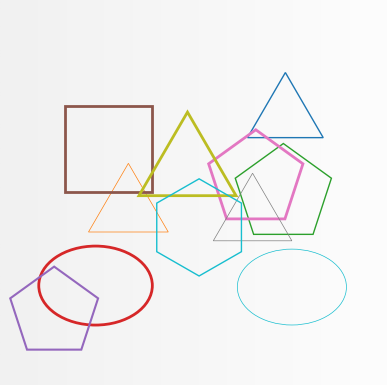[{"shape": "triangle", "thickness": 1, "radius": 0.56, "center": [0.736, 0.699]}, {"shape": "triangle", "thickness": 0.5, "radius": 0.59, "center": [0.331, 0.457]}, {"shape": "pentagon", "thickness": 1, "radius": 0.65, "center": [0.731, 0.497]}, {"shape": "oval", "thickness": 2, "radius": 0.73, "center": [0.247, 0.258]}, {"shape": "pentagon", "thickness": 1.5, "radius": 0.6, "center": [0.14, 0.188]}, {"shape": "square", "thickness": 2, "radius": 0.56, "center": [0.28, 0.613]}, {"shape": "pentagon", "thickness": 2, "radius": 0.64, "center": [0.66, 0.535]}, {"shape": "triangle", "thickness": 0.5, "radius": 0.59, "center": [0.652, 0.433]}, {"shape": "triangle", "thickness": 2, "radius": 0.72, "center": [0.484, 0.564]}, {"shape": "hexagon", "thickness": 1, "radius": 0.63, "center": [0.514, 0.409]}, {"shape": "oval", "thickness": 0.5, "radius": 0.7, "center": [0.753, 0.254]}]